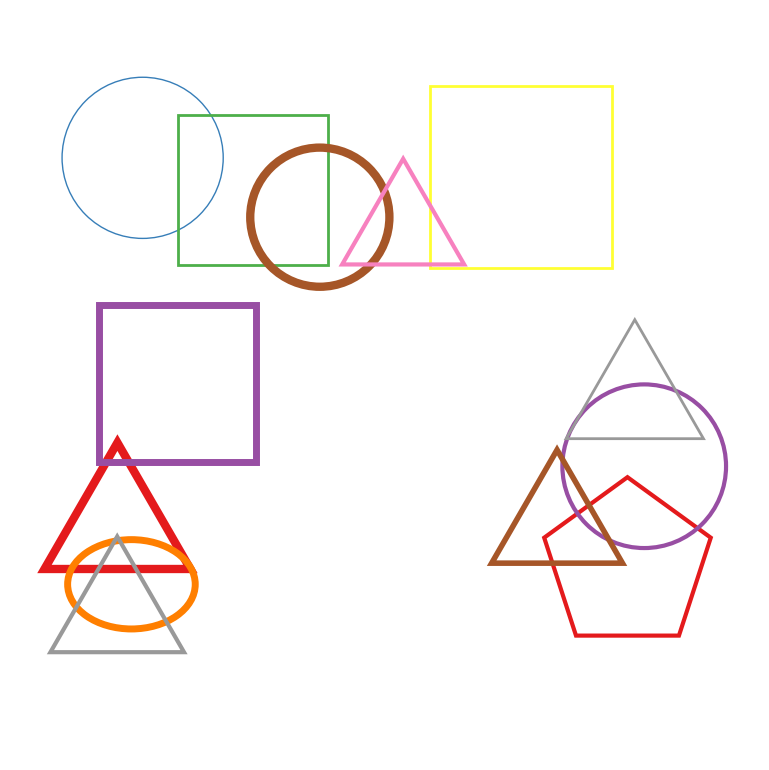[{"shape": "pentagon", "thickness": 1.5, "radius": 0.57, "center": [0.815, 0.267]}, {"shape": "triangle", "thickness": 3, "radius": 0.55, "center": [0.153, 0.316]}, {"shape": "circle", "thickness": 0.5, "radius": 0.52, "center": [0.185, 0.795]}, {"shape": "square", "thickness": 1, "radius": 0.49, "center": [0.328, 0.753]}, {"shape": "circle", "thickness": 1.5, "radius": 0.53, "center": [0.837, 0.395]}, {"shape": "square", "thickness": 2.5, "radius": 0.51, "center": [0.23, 0.502]}, {"shape": "oval", "thickness": 2.5, "radius": 0.41, "center": [0.171, 0.241]}, {"shape": "square", "thickness": 1, "radius": 0.59, "center": [0.677, 0.77]}, {"shape": "triangle", "thickness": 2, "radius": 0.49, "center": [0.723, 0.318]}, {"shape": "circle", "thickness": 3, "radius": 0.45, "center": [0.415, 0.718]}, {"shape": "triangle", "thickness": 1.5, "radius": 0.46, "center": [0.524, 0.702]}, {"shape": "triangle", "thickness": 1.5, "radius": 0.5, "center": [0.152, 0.203]}, {"shape": "triangle", "thickness": 1, "radius": 0.51, "center": [0.824, 0.482]}]